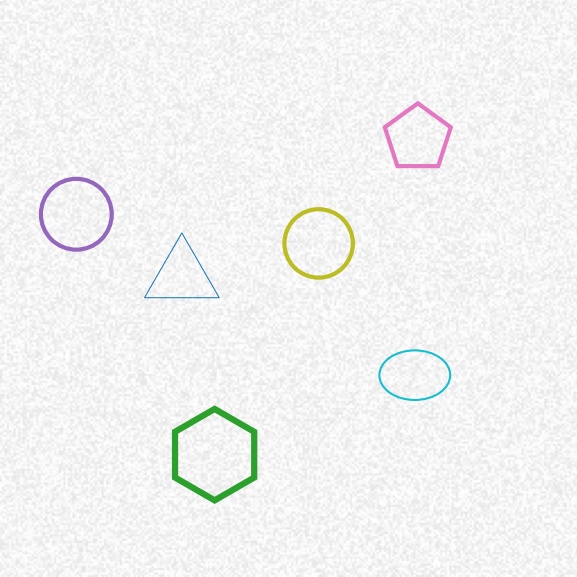[{"shape": "triangle", "thickness": 0.5, "radius": 0.37, "center": [0.315, 0.521]}, {"shape": "hexagon", "thickness": 3, "radius": 0.4, "center": [0.372, 0.212]}, {"shape": "circle", "thickness": 2, "radius": 0.31, "center": [0.132, 0.628]}, {"shape": "pentagon", "thickness": 2, "radius": 0.3, "center": [0.723, 0.76]}, {"shape": "circle", "thickness": 2, "radius": 0.3, "center": [0.552, 0.578]}, {"shape": "oval", "thickness": 1, "radius": 0.31, "center": [0.718, 0.349]}]